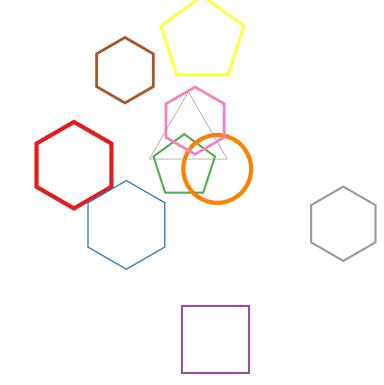[{"shape": "hexagon", "thickness": 3, "radius": 0.56, "center": [0.192, 0.571]}, {"shape": "hexagon", "thickness": 1, "radius": 0.58, "center": [0.328, 0.416]}, {"shape": "pentagon", "thickness": 1.5, "radius": 0.42, "center": [0.479, 0.568]}, {"shape": "square", "thickness": 1.5, "radius": 0.43, "center": [0.56, 0.118]}, {"shape": "circle", "thickness": 3, "radius": 0.44, "center": [0.564, 0.561]}, {"shape": "pentagon", "thickness": 2, "radius": 0.57, "center": [0.526, 0.897]}, {"shape": "hexagon", "thickness": 2, "radius": 0.43, "center": [0.325, 0.818]}, {"shape": "hexagon", "thickness": 2, "radius": 0.44, "center": [0.507, 0.687]}, {"shape": "triangle", "thickness": 0.5, "radius": 0.58, "center": [0.489, 0.645]}, {"shape": "hexagon", "thickness": 1.5, "radius": 0.48, "center": [0.892, 0.419]}]